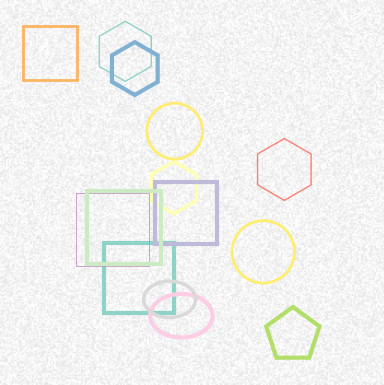[{"shape": "square", "thickness": 3, "radius": 0.45, "center": [0.36, 0.277]}, {"shape": "hexagon", "thickness": 1, "radius": 0.39, "center": [0.325, 0.867]}, {"shape": "hexagon", "thickness": 2.5, "radius": 0.34, "center": [0.452, 0.513]}, {"shape": "square", "thickness": 3, "radius": 0.4, "center": [0.484, 0.447]}, {"shape": "hexagon", "thickness": 1, "radius": 0.4, "center": [0.739, 0.56]}, {"shape": "hexagon", "thickness": 3, "radius": 0.34, "center": [0.35, 0.822]}, {"shape": "square", "thickness": 2, "radius": 0.35, "center": [0.13, 0.862]}, {"shape": "pentagon", "thickness": 3, "radius": 0.36, "center": [0.761, 0.13]}, {"shape": "oval", "thickness": 3, "radius": 0.4, "center": [0.471, 0.18]}, {"shape": "oval", "thickness": 2.5, "radius": 0.34, "center": [0.441, 0.223]}, {"shape": "square", "thickness": 0.5, "radius": 0.48, "center": [0.292, 0.404]}, {"shape": "square", "thickness": 3, "radius": 0.48, "center": [0.323, 0.41]}, {"shape": "circle", "thickness": 2, "radius": 0.41, "center": [0.684, 0.346]}, {"shape": "circle", "thickness": 2, "radius": 0.36, "center": [0.454, 0.659]}]